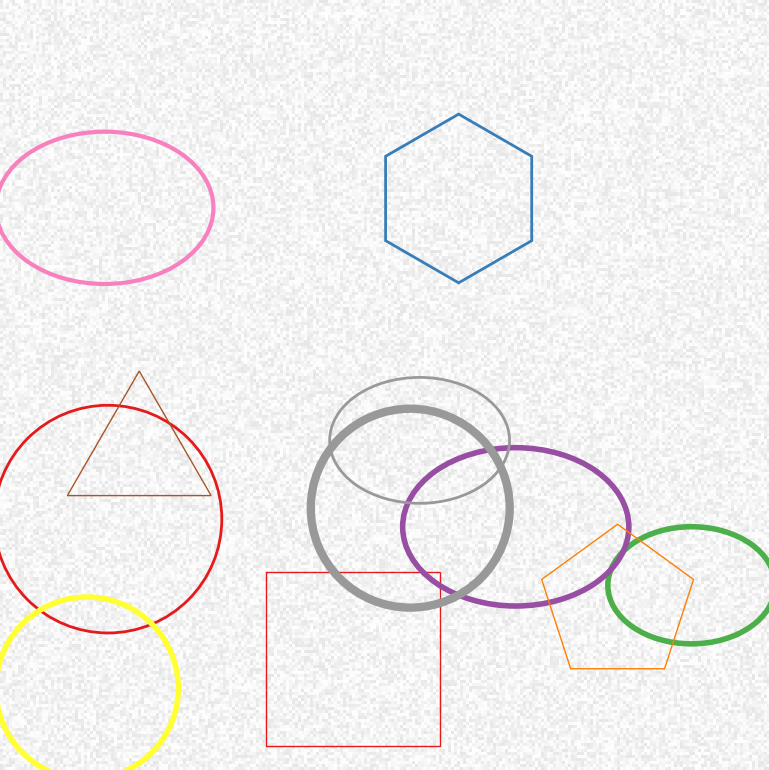[{"shape": "circle", "thickness": 1, "radius": 0.74, "center": [0.14, 0.326]}, {"shape": "square", "thickness": 0.5, "radius": 0.56, "center": [0.458, 0.144]}, {"shape": "hexagon", "thickness": 1, "radius": 0.55, "center": [0.596, 0.742]}, {"shape": "oval", "thickness": 2, "radius": 0.54, "center": [0.898, 0.24]}, {"shape": "oval", "thickness": 2, "radius": 0.73, "center": [0.67, 0.316]}, {"shape": "pentagon", "thickness": 0.5, "radius": 0.52, "center": [0.802, 0.215]}, {"shape": "circle", "thickness": 2, "radius": 0.59, "center": [0.113, 0.106]}, {"shape": "triangle", "thickness": 0.5, "radius": 0.54, "center": [0.181, 0.41]}, {"shape": "oval", "thickness": 1.5, "radius": 0.71, "center": [0.136, 0.73]}, {"shape": "circle", "thickness": 3, "radius": 0.65, "center": [0.533, 0.34]}, {"shape": "oval", "thickness": 1, "radius": 0.58, "center": [0.545, 0.428]}]